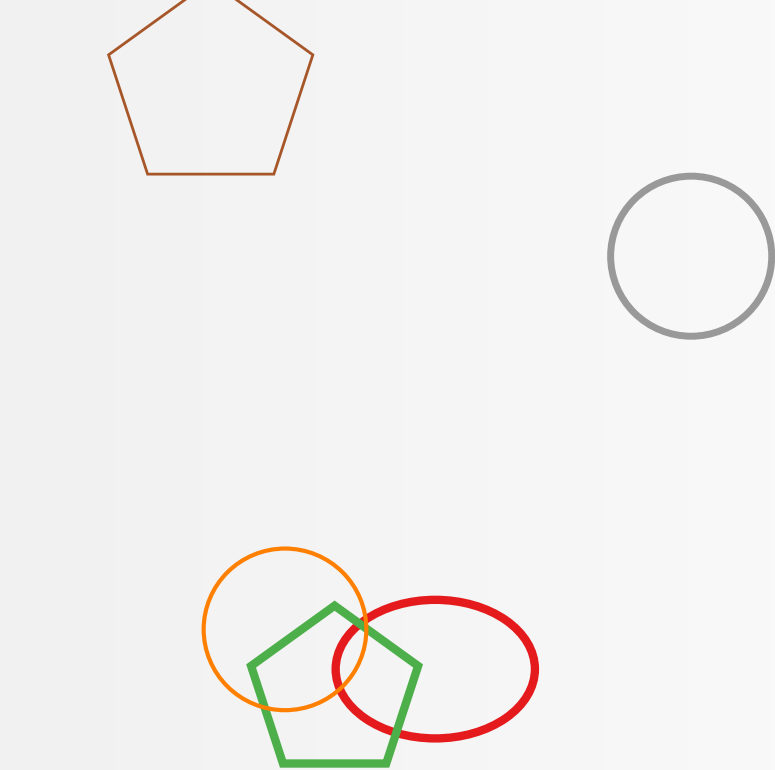[{"shape": "oval", "thickness": 3, "radius": 0.64, "center": [0.562, 0.131]}, {"shape": "pentagon", "thickness": 3, "radius": 0.57, "center": [0.432, 0.1]}, {"shape": "circle", "thickness": 1.5, "radius": 0.52, "center": [0.368, 0.183]}, {"shape": "pentagon", "thickness": 1, "radius": 0.69, "center": [0.272, 0.886]}, {"shape": "circle", "thickness": 2.5, "radius": 0.52, "center": [0.892, 0.667]}]